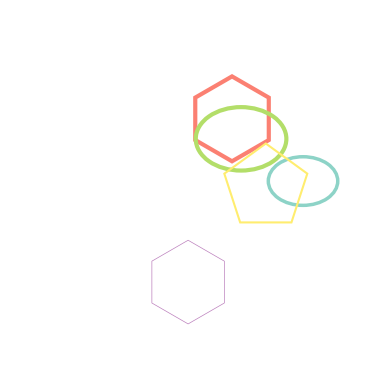[{"shape": "oval", "thickness": 2.5, "radius": 0.45, "center": [0.787, 0.53]}, {"shape": "hexagon", "thickness": 3, "radius": 0.55, "center": [0.603, 0.691]}, {"shape": "oval", "thickness": 3, "radius": 0.59, "center": [0.626, 0.639]}, {"shape": "hexagon", "thickness": 0.5, "radius": 0.54, "center": [0.489, 0.267]}, {"shape": "pentagon", "thickness": 1.5, "radius": 0.57, "center": [0.69, 0.514]}]